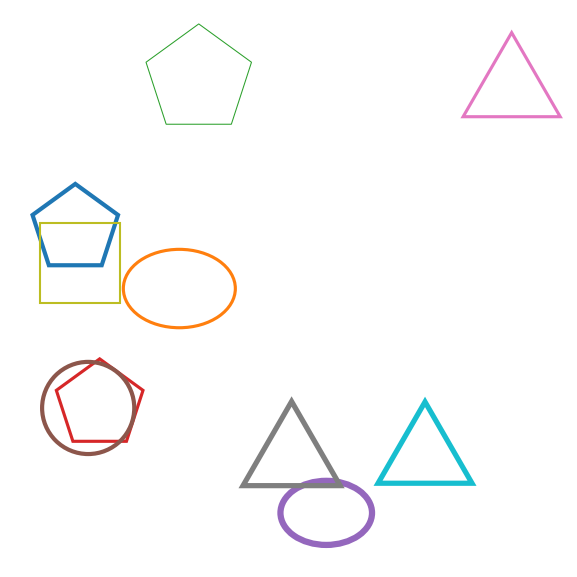[{"shape": "pentagon", "thickness": 2, "radius": 0.39, "center": [0.13, 0.603]}, {"shape": "oval", "thickness": 1.5, "radius": 0.48, "center": [0.311, 0.499]}, {"shape": "pentagon", "thickness": 0.5, "radius": 0.48, "center": [0.344, 0.862]}, {"shape": "pentagon", "thickness": 1.5, "radius": 0.39, "center": [0.173, 0.299]}, {"shape": "oval", "thickness": 3, "radius": 0.4, "center": [0.565, 0.111]}, {"shape": "circle", "thickness": 2, "radius": 0.4, "center": [0.153, 0.293]}, {"shape": "triangle", "thickness": 1.5, "radius": 0.49, "center": [0.886, 0.846]}, {"shape": "triangle", "thickness": 2.5, "radius": 0.49, "center": [0.505, 0.207]}, {"shape": "square", "thickness": 1, "radius": 0.35, "center": [0.139, 0.544]}, {"shape": "triangle", "thickness": 2.5, "radius": 0.47, "center": [0.736, 0.209]}]